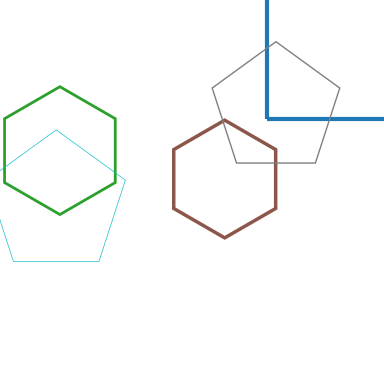[{"shape": "square", "thickness": 3, "radius": 0.96, "center": [0.885, 0.881]}, {"shape": "hexagon", "thickness": 2, "radius": 0.83, "center": [0.156, 0.609]}, {"shape": "hexagon", "thickness": 2.5, "radius": 0.76, "center": [0.584, 0.535]}, {"shape": "pentagon", "thickness": 1, "radius": 0.87, "center": [0.717, 0.717]}, {"shape": "pentagon", "thickness": 0.5, "radius": 0.94, "center": [0.146, 0.474]}]